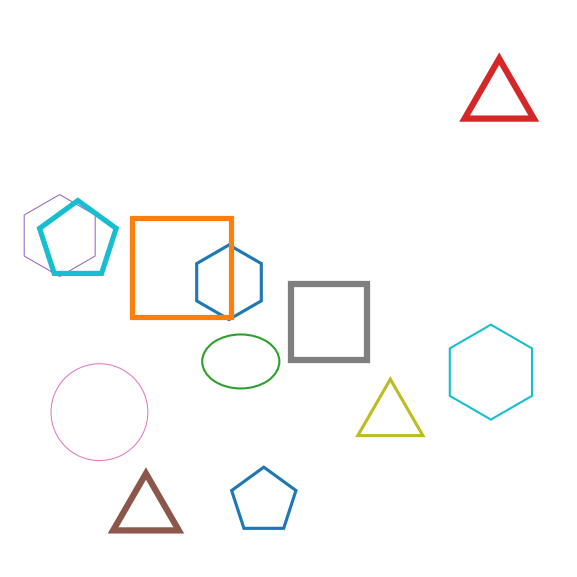[{"shape": "pentagon", "thickness": 1.5, "radius": 0.29, "center": [0.457, 0.132]}, {"shape": "hexagon", "thickness": 1.5, "radius": 0.32, "center": [0.397, 0.51]}, {"shape": "square", "thickness": 2.5, "radius": 0.43, "center": [0.314, 0.536]}, {"shape": "oval", "thickness": 1, "radius": 0.33, "center": [0.417, 0.373]}, {"shape": "triangle", "thickness": 3, "radius": 0.35, "center": [0.864, 0.828]}, {"shape": "hexagon", "thickness": 0.5, "radius": 0.35, "center": [0.103, 0.591]}, {"shape": "triangle", "thickness": 3, "radius": 0.33, "center": [0.253, 0.114]}, {"shape": "circle", "thickness": 0.5, "radius": 0.42, "center": [0.172, 0.285]}, {"shape": "square", "thickness": 3, "radius": 0.33, "center": [0.57, 0.441]}, {"shape": "triangle", "thickness": 1.5, "radius": 0.33, "center": [0.676, 0.277]}, {"shape": "hexagon", "thickness": 1, "radius": 0.41, "center": [0.85, 0.355]}, {"shape": "pentagon", "thickness": 2.5, "radius": 0.35, "center": [0.135, 0.582]}]